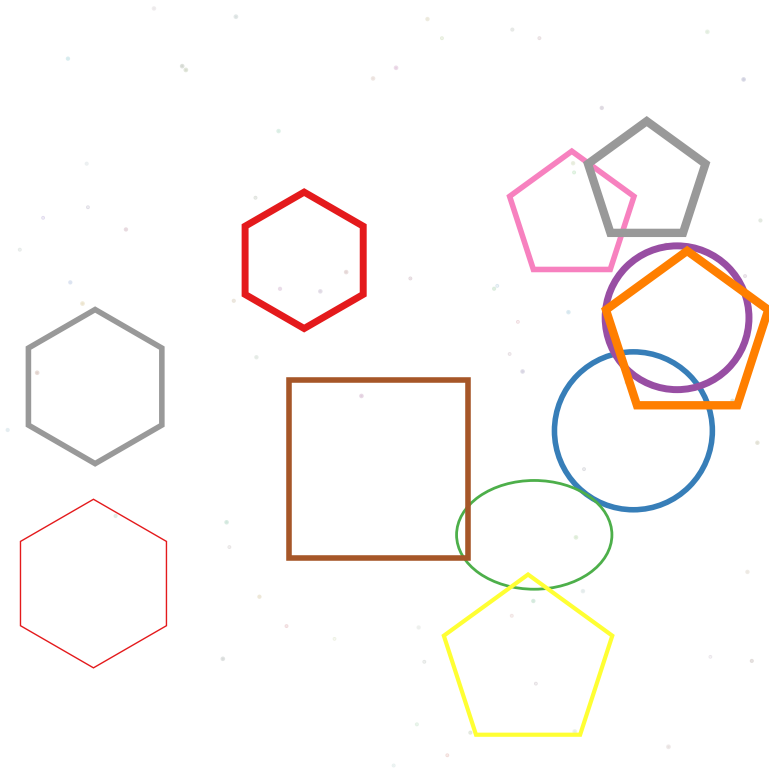[{"shape": "hexagon", "thickness": 0.5, "radius": 0.55, "center": [0.121, 0.242]}, {"shape": "hexagon", "thickness": 2.5, "radius": 0.44, "center": [0.395, 0.662]}, {"shape": "circle", "thickness": 2, "radius": 0.51, "center": [0.823, 0.441]}, {"shape": "oval", "thickness": 1, "radius": 0.5, "center": [0.694, 0.305]}, {"shape": "circle", "thickness": 2.5, "radius": 0.47, "center": [0.879, 0.587]}, {"shape": "pentagon", "thickness": 3, "radius": 0.55, "center": [0.892, 0.563]}, {"shape": "pentagon", "thickness": 1.5, "radius": 0.58, "center": [0.686, 0.139]}, {"shape": "square", "thickness": 2, "radius": 0.58, "center": [0.491, 0.391]}, {"shape": "pentagon", "thickness": 2, "radius": 0.42, "center": [0.743, 0.719]}, {"shape": "pentagon", "thickness": 3, "radius": 0.4, "center": [0.84, 0.762]}, {"shape": "hexagon", "thickness": 2, "radius": 0.5, "center": [0.124, 0.498]}]